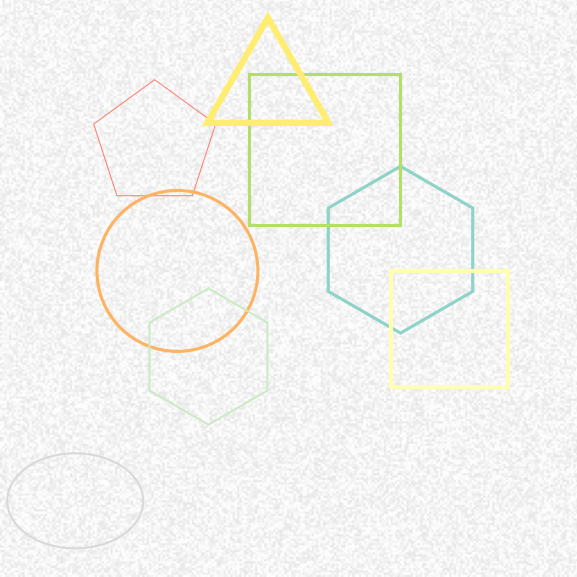[{"shape": "hexagon", "thickness": 1.5, "radius": 0.72, "center": [0.694, 0.567]}, {"shape": "square", "thickness": 2, "radius": 0.5, "center": [0.779, 0.429]}, {"shape": "pentagon", "thickness": 0.5, "radius": 0.56, "center": [0.268, 0.75]}, {"shape": "circle", "thickness": 1.5, "radius": 0.7, "center": [0.307, 0.53]}, {"shape": "square", "thickness": 1.5, "radius": 0.65, "center": [0.562, 0.74]}, {"shape": "oval", "thickness": 1, "radius": 0.59, "center": [0.13, 0.132]}, {"shape": "hexagon", "thickness": 1, "radius": 0.59, "center": [0.361, 0.382]}, {"shape": "triangle", "thickness": 3, "radius": 0.61, "center": [0.464, 0.847]}]